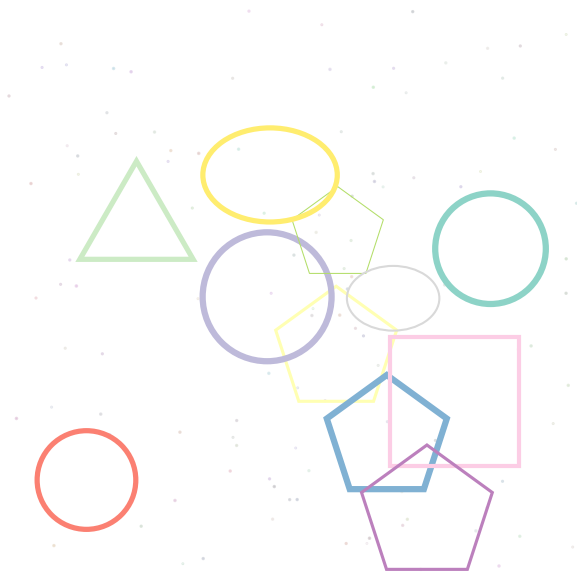[{"shape": "circle", "thickness": 3, "radius": 0.48, "center": [0.849, 0.569]}, {"shape": "pentagon", "thickness": 1.5, "radius": 0.55, "center": [0.582, 0.393]}, {"shape": "circle", "thickness": 3, "radius": 0.56, "center": [0.463, 0.485]}, {"shape": "circle", "thickness": 2.5, "radius": 0.43, "center": [0.15, 0.168]}, {"shape": "pentagon", "thickness": 3, "radius": 0.55, "center": [0.67, 0.241]}, {"shape": "pentagon", "thickness": 0.5, "radius": 0.42, "center": [0.585, 0.593]}, {"shape": "square", "thickness": 2, "radius": 0.56, "center": [0.787, 0.303]}, {"shape": "oval", "thickness": 1, "radius": 0.4, "center": [0.681, 0.483]}, {"shape": "pentagon", "thickness": 1.5, "radius": 0.6, "center": [0.739, 0.11]}, {"shape": "triangle", "thickness": 2.5, "radius": 0.57, "center": [0.236, 0.607]}, {"shape": "oval", "thickness": 2.5, "radius": 0.58, "center": [0.468, 0.696]}]